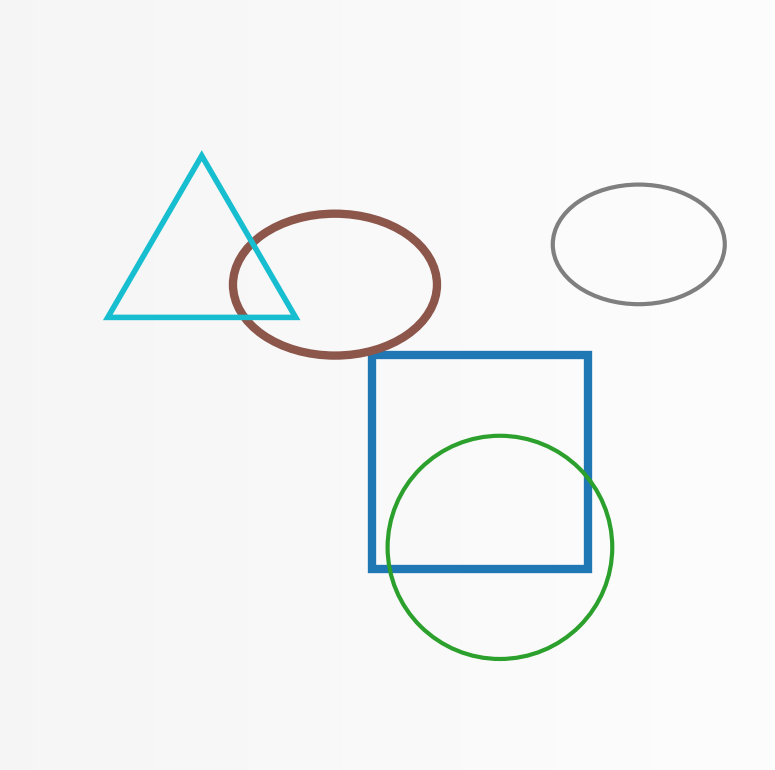[{"shape": "square", "thickness": 3, "radius": 0.7, "center": [0.619, 0.4]}, {"shape": "circle", "thickness": 1.5, "radius": 0.72, "center": [0.645, 0.289]}, {"shape": "oval", "thickness": 3, "radius": 0.66, "center": [0.432, 0.63]}, {"shape": "oval", "thickness": 1.5, "radius": 0.55, "center": [0.824, 0.683]}, {"shape": "triangle", "thickness": 2, "radius": 0.7, "center": [0.26, 0.658]}]